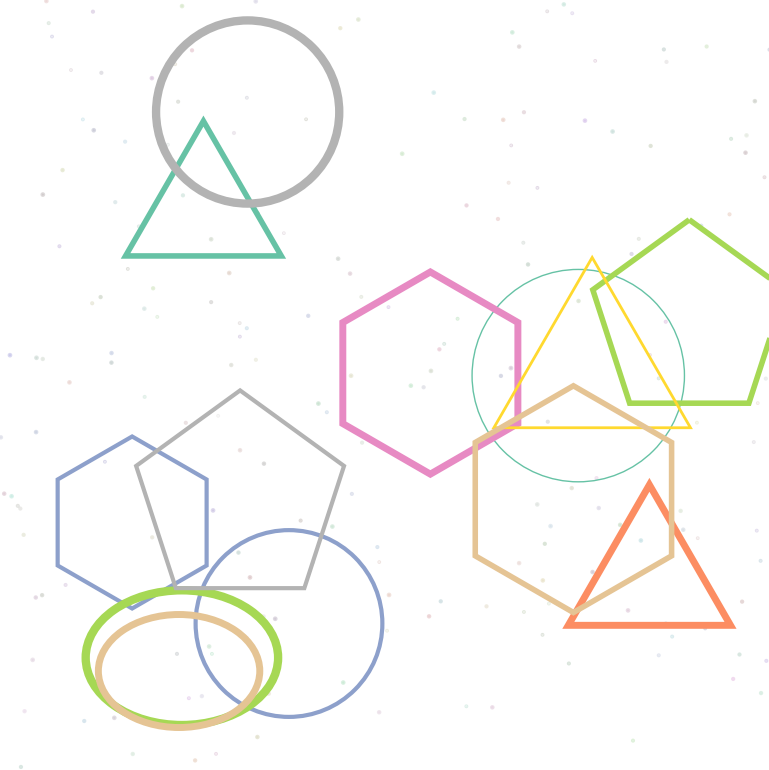[{"shape": "triangle", "thickness": 2, "radius": 0.58, "center": [0.264, 0.726]}, {"shape": "circle", "thickness": 0.5, "radius": 0.69, "center": [0.751, 0.512]}, {"shape": "triangle", "thickness": 2.5, "radius": 0.61, "center": [0.843, 0.249]}, {"shape": "circle", "thickness": 1.5, "radius": 0.61, "center": [0.375, 0.19]}, {"shape": "hexagon", "thickness": 1.5, "radius": 0.56, "center": [0.172, 0.321]}, {"shape": "hexagon", "thickness": 2.5, "radius": 0.66, "center": [0.559, 0.516]}, {"shape": "pentagon", "thickness": 2, "radius": 0.66, "center": [0.895, 0.583]}, {"shape": "oval", "thickness": 3, "radius": 0.62, "center": [0.236, 0.146]}, {"shape": "triangle", "thickness": 1, "radius": 0.74, "center": [0.769, 0.518]}, {"shape": "hexagon", "thickness": 2, "radius": 0.74, "center": [0.745, 0.352]}, {"shape": "oval", "thickness": 2.5, "radius": 0.52, "center": [0.233, 0.129]}, {"shape": "circle", "thickness": 3, "radius": 0.59, "center": [0.322, 0.855]}, {"shape": "pentagon", "thickness": 1.5, "radius": 0.71, "center": [0.312, 0.351]}]